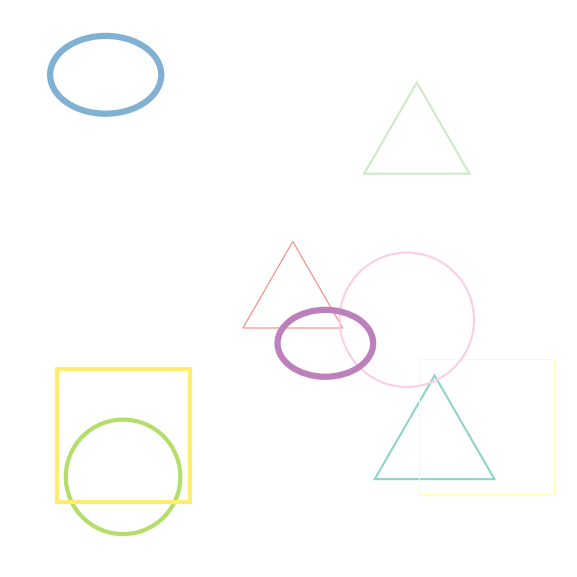[{"shape": "triangle", "thickness": 1, "radius": 0.6, "center": [0.753, 0.229]}, {"shape": "square", "thickness": 0.5, "radius": 0.58, "center": [0.843, 0.261]}, {"shape": "triangle", "thickness": 0.5, "radius": 0.5, "center": [0.507, 0.481]}, {"shape": "oval", "thickness": 3, "radius": 0.48, "center": [0.183, 0.87]}, {"shape": "circle", "thickness": 2, "radius": 0.5, "center": [0.213, 0.173]}, {"shape": "circle", "thickness": 1, "radius": 0.58, "center": [0.705, 0.445]}, {"shape": "oval", "thickness": 3, "radius": 0.41, "center": [0.563, 0.405]}, {"shape": "triangle", "thickness": 1, "radius": 0.53, "center": [0.722, 0.751]}, {"shape": "square", "thickness": 2, "radius": 0.58, "center": [0.214, 0.245]}]